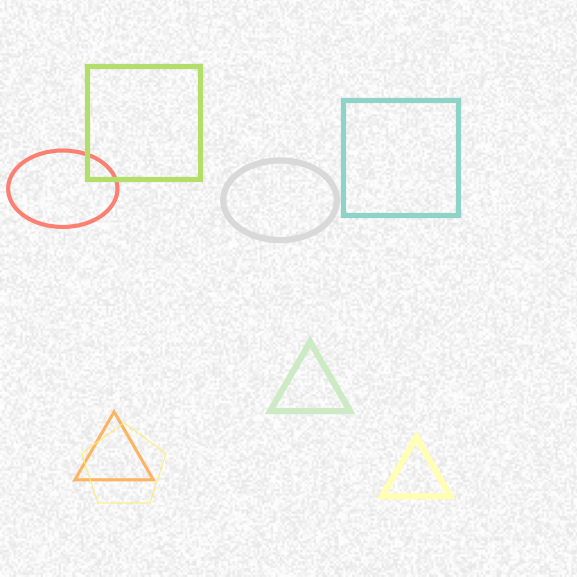[{"shape": "square", "thickness": 2.5, "radius": 0.5, "center": [0.694, 0.726]}, {"shape": "triangle", "thickness": 3, "radius": 0.34, "center": [0.721, 0.174]}, {"shape": "oval", "thickness": 2, "radius": 0.47, "center": [0.109, 0.672]}, {"shape": "triangle", "thickness": 1.5, "radius": 0.39, "center": [0.198, 0.208]}, {"shape": "square", "thickness": 2.5, "radius": 0.49, "center": [0.249, 0.787]}, {"shape": "oval", "thickness": 3, "radius": 0.49, "center": [0.485, 0.652]}, {"shape": "triangle", "thickness": 3, "radius": 0.4, "center": [0.537, 0.327]}, {"shape": "pentagon", "thickness": 0.5, "radius": 0.38, "center": [0.215, 0.19]}]